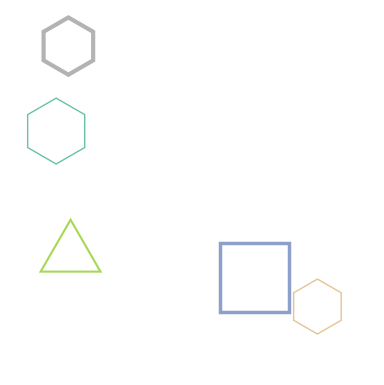[{"shape": "hexagon", "thickness": 1, "radius": 0.43, "center": [0.146, 0.66]}, {"shape": "square", "thickness": 2.5, "radius": 0.45, "center": [0.66, 0.279]}, {"shape": "triangle", "thickness": 1.5, "radius": 0.45, "center": [0.183, 0.339]}, {"shape": "hexagon", "thickness": 1, "radius": 0.36, "center": [0.825, 0.204]}, {"shape": "hexagon", "thickness": 3, "radius": 0.37, "center": [0.178, 0.88]}]